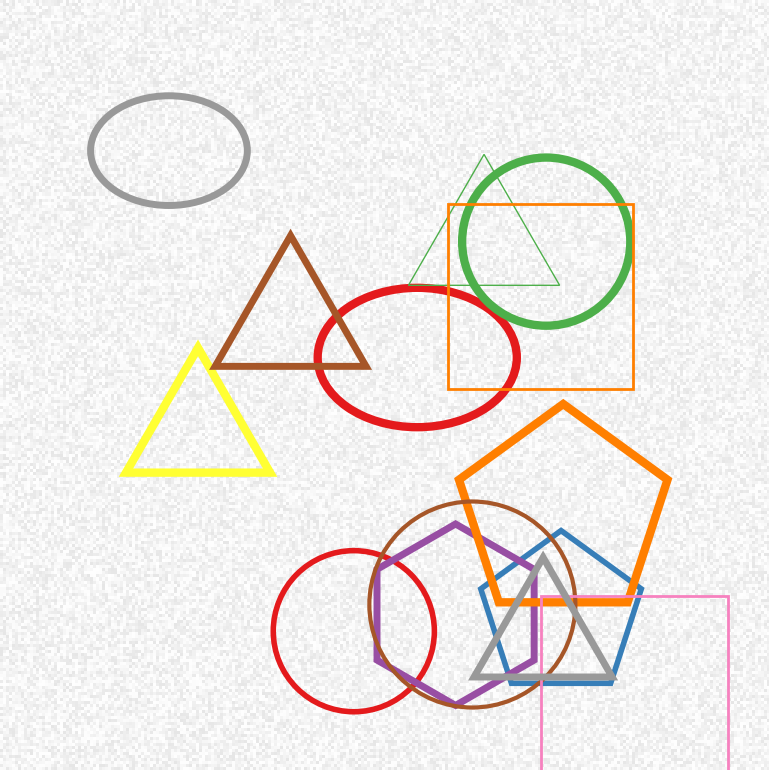[{"shape": "oval", "thickness": 3, "radius": 0.65, "center": [0.542, 0.536]}, {"shape": "circle", "thickness": 2, "radius": 0.52, "center": [0.46, 0.18]}, {"shape": "pentagon", "thickness": 2, "radius": 0.55, "center": [0.729, 0.201]}, {"shape": "circle", "thickness": 3, "radius": 0.55, "center": [0.709, 0.686]}, {"shape": "triangle", "thickness": 0.5, "radius": 0.57, "center": [0.629, 0.686]}, {"shape": "hexagon", "thickness": 2.5, "radius": 0.59, "center": [0.592, 0.202]}, {"shape": "square", "thickness": 1, "radius": 0.6, "center": [0.702, 0.615]}, {"shape": "pentagon", "thickness": 3, "radius": 0.71, "center": [0.731, 0.333]}, {"shape": "triangle", "thickness": 3, "radius": 0.54, "center": [0.257, 0.44]}, {"shape": "circle", "thickness": 1.5, "radius": 0.67, "center": [0.613, 0.215]}, {"shape": "triangle", "thickness": 2.5, "radius": 0.57, "center": [0.377, 0.581]}, {"shape": "square", "thickness": 1, "radius": 0.61, "center": [0.824, 0.104]}, {"shape": "triangle", "thickness": 2.5, "radius": 0.52, "center": [0.705, 0.173]}, {"shape": "oval", "thickness": 2.5, "radius": 0.51, "center": [0.219, 0.804]}]